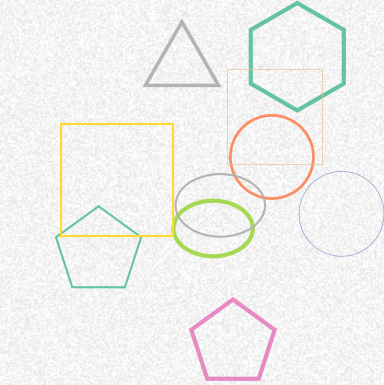[{"shape": "hexagon", "thickness": 3, "radius": 0.7, "center": [0.772, 0.853]}, {"shape": "pentagon", "thickness": 1.5, "radius": 0.58, "center": [0.256, 0.348]}, {"shape": "circle", "thickness": 2, "radius": 0.54, "center": [0.706, 0.592]}, {"shape": "circle", "thickness": 0.5, "radius": 0.55, "center": [0.887, 0.445]}, {"shape": "pentagon", "thickness": 3, "radius": 0.57, "center": [0.605, 0.108]}, {"shape": "oval", "thickness": 3, "radius": 0.52, "center": [0.554, 0.407]}, {"shape": "square", "thickness": 1.5, "radius": 0.73, "center": [0.304, 0.532]}, {"shape": "square", "thickness": 0.5, "radius": 0.62, "center": [0.712, 0.698]}, {"shape": "triangle", "thickness": 2.5, "radius": 0.55, "center": [0.473, 0.833]}, {"shape": "oval", "thickness": 1.5, "radius": 0.58, "center": [0.572, 0.467]}]